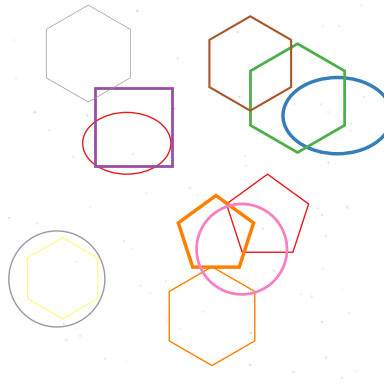[{"shape": "oval", "thickness": 1, "radius": 0.57, "center": [0.329, 0.628]}, {"shape": "pentagon", "thickness": 1, "radius": 0.56, "center": [0.695, 0.436]}, {"shape": "oval", "thickness": 2.5, "radius": 0.71, "center": [0.876, 0.7]}, {"shape": "hexagon", "thickness": 2, "radius": 0.71, "center": [0.773, 0.745]}, {"shape": "square", "thickness": 2, "radius": 0.5, "center": [0.347, 0.67]}, {"shape": "pentagon", "thickness": 2.5, "radius": 0.51, "center": [0.561, 0.389]}, {"shape": "hexagon", "thickness": 1, "radius": 0.64, "center": [0.551, 0.179]}, {"shape": "hexagon", "thickness": 0.5, "radius": 0.53, "center": [0.163, 0.277]}, {"shape": "hexagon", "thickness": 1.5, "radius": 0.61, "center": [0.65, 0.835]}, {"shape": "circle", "thickness": 2, "radius": 0.59, "center": [0.628, 0.353]}, {"shape": "hexagon", "thickness": 0.5, "radius": 0.63, "center": [0.229, 0.861]}, {"shape": "circle", "thickness": 1, "radius": 0.62, "center": [0.148, 0.275]}]